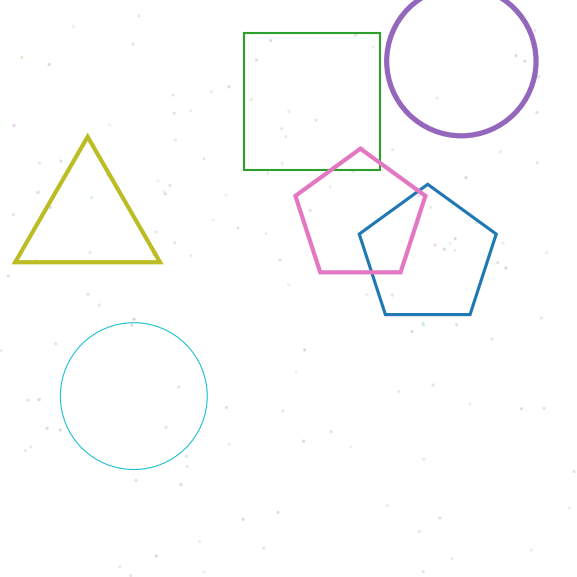[{"shape": "pentagon", "thickness": 1.5, "radius": 0.62, "center": [0.741, 0.555]}, {"shape": "square", "thickness": 1, "radius": 0.59, "center": [0.541, 0.824]}, {"shape": "circle", "thickness": 2.5, "radius": 0.65, "center": [0.799, 0.893]}, {"shape": "pentagon", "thickness": 2, "radius": 0.59, "center": [0.624, 0.623]}, {"shape": "triangle", "thickness": 2, "radius": 0.72, "center": [0.152, 0.617]}, {"shape": "circle", "thickness": 0.5, "radius": 0.64, "center": [0.232, 0.313]}]